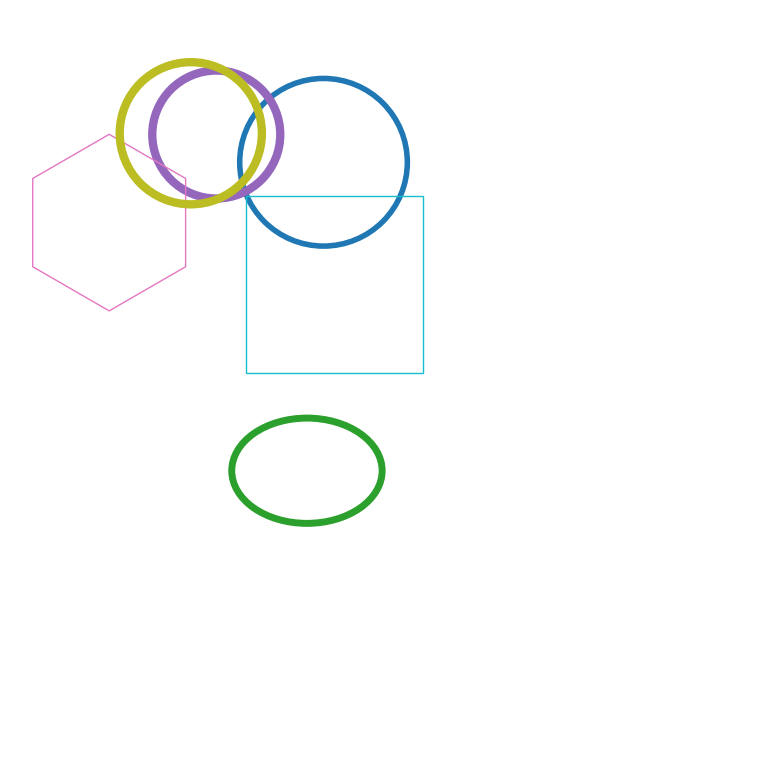[{"shape": "circle", "thickness": 2, "radius": 0.54, "center": [0.42, 0.789]}, {"shape": "oval", "thickness": 2.5, "radius": 0.49, "center": [0.399, 0.389]}, {"shape": "circle", "thickness": 3, "radius": 0.42, "center": [0.281, 0.825]}, {"shape": "hexagon", "thickness": 0.5, "radius": 0.57, "center": [0.142, 0.711]}, {"shape": "circle", "thickness": 3, "radius": 0.46, "center": [0.248, 0.827]}, {"shape": "square", "thickness": 0.5, "radius": 0.57, "center": [0.435, 0.631]}]